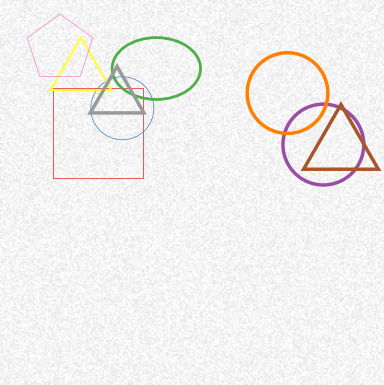[{"shape": "square", "thickness": 0.5, "radius": 0.59, "center": [0.254, 0.654]}, {"shape": "circle", "thickness": 0.5, "radius": 0.41, "center": [0.318, 0.719]}, {"shape": "oval", "thickness": 2, "radius": 0.57, "center": [0.406, 0.822]}, {"shape": "circle", "thickness": 2.5, "radius": 0.52, "center": [0.84, 0.624]}, {"shape": "circle", "thickness": 2.5, "radius": 0.52, "center": [0.747, 0.758]}, {"shape": "triangle", "thickness": 1.5, "radius": 0.46, "center": [0.21, 0.812]}, {"shape": "triangle", "thickness": 2.5, "radius": 0.56, "center": [0.886, 0.616]}, {"shape": "pentagon", "thickness": 0.5, "radius": 0.45, "center": [0.156, 0.874]}, {"shape": "triangle", "thickness": 2.5, "radius": 0.4, "center": [0.304, 0.747]}]